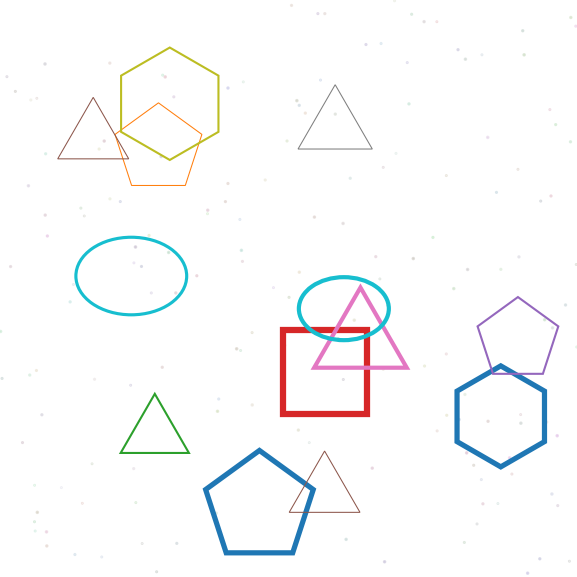[{"shape": "pentagon", "thickness": 2.5, "radius": 0.49, "center": [0.449, 0.121]}, {"shape": "hexagon", "thickness": 2.5, "radius": 0.44, "center": [0.867, 0.278]}, {"shape": "pentagon", "thickness": 0.5, "radius": 0.4, "center": [0.274, 0.742]}, {"shape": "triangle", "thickness": 1, "radius": 0.34, "center": [0.268, 0.249]}, {"shape": "square", "thickness": 3, "radius": 0.36, "center": [0.562, 0.355]}, {"shape": "pentagon", "thickness": 1, "radius": 0.37, "center": [0.897, 0.411]}, {"shape": "triangle", "thickness": 0.5, "radius": 0.35, "center": [0.161, 0.76]}, {"shape": "triangle", "thickness": 0.5, "radius": 0.35, "center": [0.562, 0.147]}, {"shape": "triangle", "thickness": 2, "radius": 0.46, "center": [0.624, 0.409]}, {"shape": "triangle", "thickness": 0.5, "radius": 0.37, "center": [0.58, 0.778]}, {"shape": "hexagon", "thickness": 1, "radius": 0.49, "center": [0.294, 0.819]}, {"shape": "oval", "thickness": 1.5, "radius": 0.48, "center": [0.227, 0.521]}, {"shape": "oval", "thickness": 2, "radius": 0.39, "center": [0.595, 0.465]}]